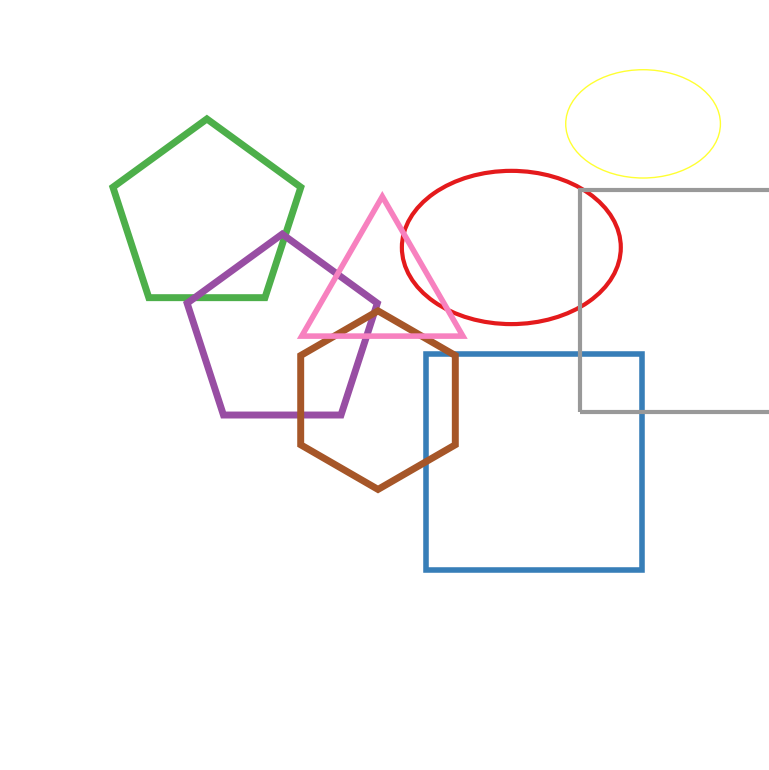[{"shape": "oval", "thickness": 1.5, "radius": 0.71, "center": [0.664, 0.679]}, {"shape": "square", "thickness": 2, "radius": 0.7, "center": [0.693, 0.4]}, {"shape": "pentagon", "thickness": 2.5, "radius": 0.64, "center": [0.269, 0.717]}, {"shape": "pentagon", "thickness": 2.5, "radius": 0.65, "center": [0.367, 0.566]}, {"shape": "oval", "thickness": 0.5, "radius": 0.5, "center": [0.835, 0.839]}, {"shape": "hexagon", "thickness": 2.5, "radius": 0.58, "center": [0.491, 0.48]}, {"shape": "triangle", "thickness": 2, "radius": 0.6, "center": [0.496, 0.624]}, {"shape": "square", "thickness": 1.5, "radius": 0.72, "center": [0.897, 0.609]}]